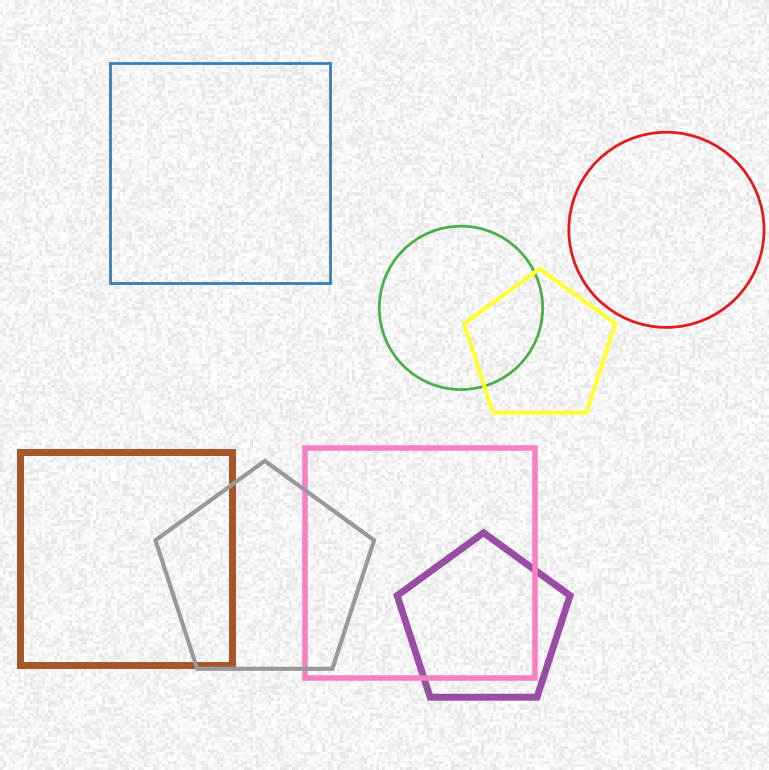[{"shape": "circle", "thickness": 1, "radius": 0.63, "center": [0.866, 0.702]}, {"shape": "square", "thickness": 1, "radius": 0.72, "center": [0.286, 0.775]}, {"shape": "circle", "thickness": 1, "radius": 0.53, "center": [0.599, 0.6]}, {"shape": "pentagon", "thickness": 2.5, "radius": 0.59, "center": [0.628, 0.19]}, {"shape": "pentagon", "thickness": 1.5, "radius": 0.52, "center": [0.701, 0.548]}, {"shape": "square", "thickness": 2.5, "radius": 0.69, "center": [0.163, 0.275]}, {"shape": "square", "thickness": 2, "radius": 0.74, "center": [0.546, 0.269]}, {"shape": "pentagon", "thickness": 1.5, "radius": 0.75, "center": [0.344, 0.252]}]